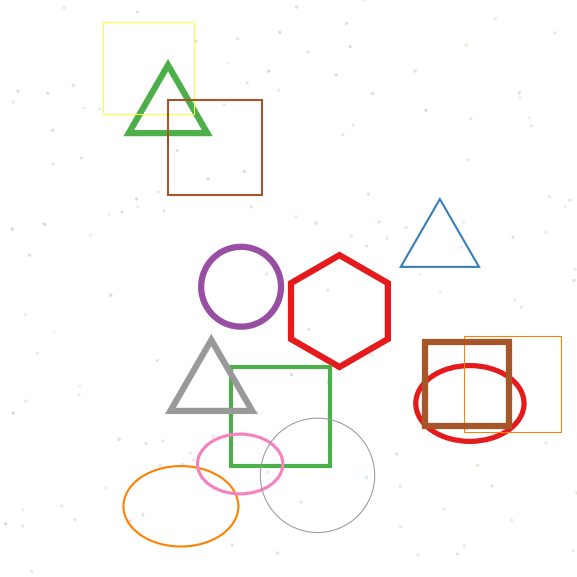[{"shape": "oval", "thickness": 2.5, "radius": 0.47, "center": [0.814, 0.3]}, {"shape": "hexagon", "thickness": 3, "radius": 0.48, "center": [0.588, 0.46]}, {"shape": "triangle", "thickness": 1, "radius": 0.39, "center": [0.762, 0.576]}, {"shape": "triangle", "thickness": 3, "radius": 0.39, "center": [0.291, 0.808]}, {"shape": "square", "thickness": 2, "radius": 0.43, "center": [0.486, 0.278]}, {"shape": "circle", "thickness": 3, "radius": 0.35, "center": [0.417, 0.503]}, {"shape": "square", "thickness": 0.5, "radius": 0.42, "center": [0.888, 0.335]}, {"shape": "oval", "thickness": 1, "radius": 0.5, "center": [0.313, 0.122]}, {"shape": "square", "thickness": 0.5, "radius": 0.4, "center": [0.257, 0.881]}, {"shape": "square", "thickness": 3, "radius": 0.36, "center": [0.809, 0.334]}, {"shape": "square", "thickness": 1, "radius": 0.41, "center": [0.372, 0.744]}, {"shape": "oval", "thickness": 1.5, "radius": 0.37, "center": [0.416, 0.196]}, {"shape": "circle", "thickness": 0.5, "radius": 0.5, "center": [0.55, 0.176]}, {"shape": "triangle", "thickness": 3, "radius": 0.41, "center": [0.366, 0.328]}]